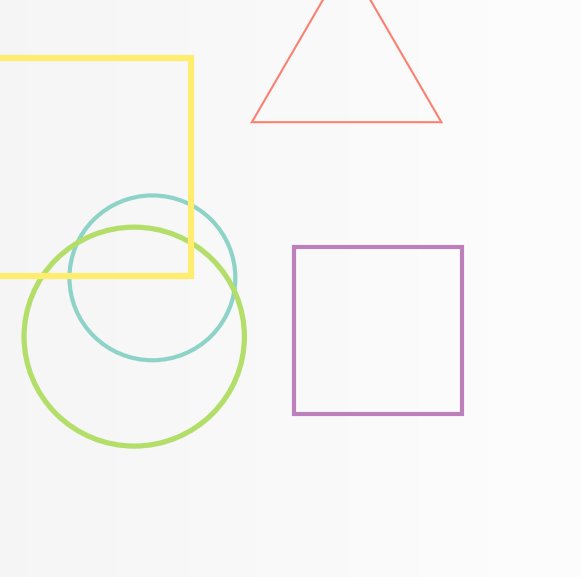[{"shape": "circle", "thickness": 2, "radius": 0.71, "center": [0.262, 0.518]}, {"shape": "triangle", "thickness": 1, "radius": 0.94, "center": [0.596, 0.882]}, {"shape": "circle", "thickness": 2.5, "radius": 0.95, "center": [0.231, 0.416]}, {"shape": "square", "thickness": 2, "radius": 0.72, "center": [0.651, 0.426]}, {"shape": "square", "thickness": 3, "radius": 0.94, "center": [0.139, 0.711]}]